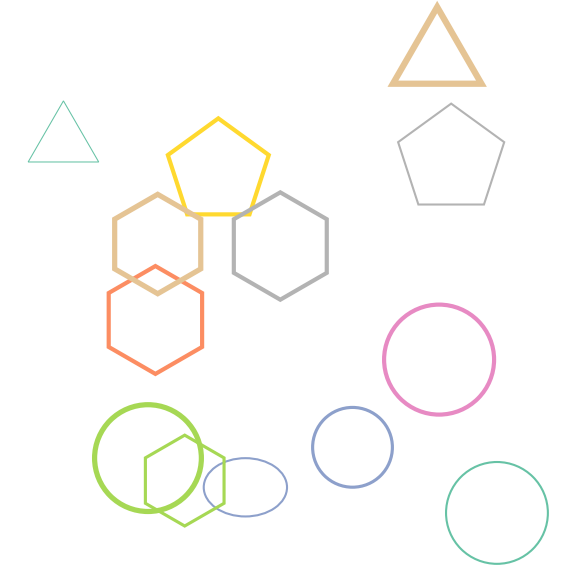[{"shape": "triangle", "thickness": 0.5, "radius": 0.35, "center": [0.11, 0.754]}, {"shape": "circle", "thickness": 1, "radius": 0.44, "center": [0.861, 0.111]}, {"shape": "hexagon", "thickness": 2, "radius": 0.47, "center": [0.269, 0.445]}, {"shape": "circle", "thickness": 1.5, "radius": 0.35, "center": [0.61, 0.225]}, {"shape": "oval", "thickness": 1, "radius": 0.36, "center": [0.425, 0.155]}, {"shape": "circle", "thickness": 2, "radius": 0.48, "center": [0.76, 0.376]}, {"shape": "hexagon", "thickness": 1.5, "radius": 0.39, "center": [0.32, 0.167]}, {"shape": "circle", "thickness": 2.5, "radius": 0.46, "center": [0.256, 0.206]}, {"shape": "pentagon", "thickness": 2, "radius": 0.46, "center": [0.378, 0.702]}, {"shape": "hexagon", "thickness": 2.5, "radius": 0.43, "center": [0.273, 0.577]}, {"shape": "triangle", "thickness": 3, "radius": 0.44, "center": [0.757, 0.898]}, {"shape": "hexagon", "thickness": 2, "radius": 0.46, "center": [0.485, 0.573]}, {"shape": "pentagon", "thickness": 1, "radius": 0.48, "center": [0.781, 0.723]}]